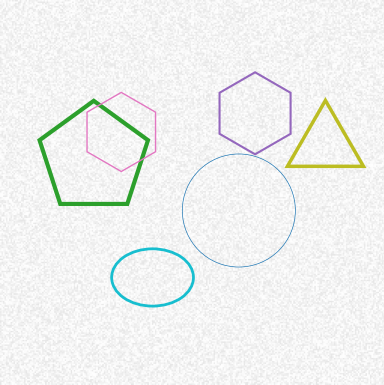[{"shape": "circle", "thickness": 0.5, "radius": 0.73, "center": [0.62, 0.453]}, {"shape": "pentagon", "thickness": 3, "radius": 0.74, "center": [0.244, 0.59]}, {"shape": "hexagon", "thickness": 1.5, "radius": 0.53, "center": [0.663, 0.706]}, {"shape": "hexagon", "thickness": 1, "radius": 0.51, "center": [0.315, 0.657]}, {"shape": "triangle", "thickness": 2.5, "radius": 0.57, "center": [0.845, 0.625]}, {"shape": "oval", "thickness": 2, "radius": 0.53, "center": [0.396, 0.279]}]